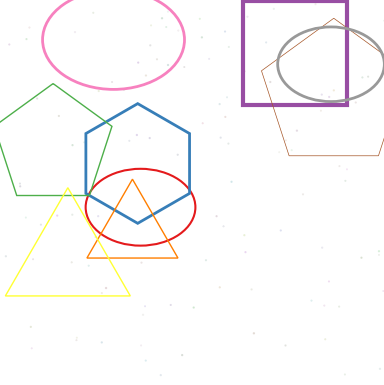[{"shape": "oval", "thickness": 1.5, "radius": 0.71, "center": [0.365, 0.462]}, {"shape": "hexagon", "thickness": 2, "radius": 0.78, "center": [0.358, 0.575]}, {"shape": "pentagon", "thickness": 1, "radius": 0.8, "center": [0.138, 0.622]}, {"shape": "square", "thickness": 3, "radius": 0.68, "center": [0.767, 0.863]}, {"shape": "triangle", "thickness": 1, "radius": 0.68, "center": [0.344, 0.398]}, {"shape": "triangle", "thickness": 1, "radius": 0.94, "center": [0.176, 0.325]}, {"shape": "pentagon", "thickness": 0.5, "radius": 0.99, "center": [0.867, 0.755]}, {"shape": "oval", "thickness": 2, "radius": 0.92, "center": [0.295, 0.897]}, {"shape": "oval", "thickness": 2, "radius": 0.69, "center": [0.86, 0.833]}]